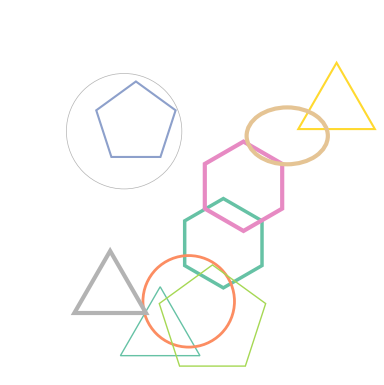[{"shape": "triangle", "thickness": 1, "radius": 0.6, "center": [0.416, 0.136]}, {"shape": "hexagon", "thickness": 2.5, "radius": 0.58, "center": [0.58, 0.368]}, {"shape": "circle", "thickness": 2, "radius": 0.59, "center": [0.49, 0.217]}, {"shape": "pentagon", "thickness": 1.5, "radius": 0.54, "center": [0.353, 0.68]}, {"shape": "hexagon", "thickness": 3, "radius": 0.58, "center": [0.632, 0.516]}, {"shape": "pentagon", "thickness": 1, "radius": 0.73, "center": [0.552, 0.167]}, {"shape": "triangle", "thickness": 1.5, "radius": 0.57, "center": [0.874, 0.722]}, {"shape": "oval", "thickness": 3, "radius": 0.53, "center": [0.746, 0.647]}, {"shape": "circle", "thickness": 0.5, "radius": 0.75, "center": [0.322, 0.659]}, {"shape": "triangle", "thickness": 3, "radius": 0.54, "center": [0.286, 0.241]}]